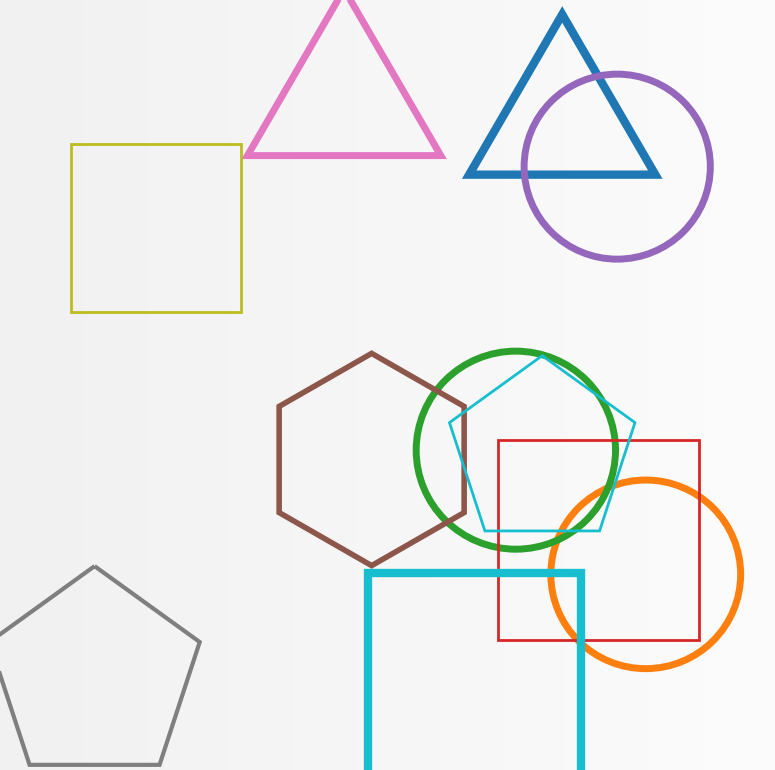[{"shape": "triangle", "thickness": 3, "radius": 0.69, "center": [0.725, 0.843]}, {"shape": "circle", "thickness": 2.5, "radius": 0.61, "center": [0.833, 0.254]}, {"shape": "circle", "thickness": 2.5, "radius": 0.64, "center": [0.666, 0.415]}, {"shape": "square", "thickness": 1, "radius": 0.65, "center": [0.773, 0.299]}, {"shape": "circle", "thickness": 2.5, "radius": 0.6, "center": [0.796, 0.784]}, {"shape": "hexagon", "thickness": 2, "radius": 0.69, "center": [0.48, 0.403]}, {"shape": "triangle", "thickness": 2.5, "radius": 0.72, "center": [0.444, 0.87]}, {"shape": "pentagon", "thickness": 1.5, "radius": 0.71, "center": [0.122, 0.122]}, {"shape": "square", "thickness": 1, "radius": 0.55, "center": [0.202, 0.704]}, {"shape": "square", "thickness": 3, "radius": 0.69, "center": [0.612, 0.118]}, {"shape": "pentagon", "thickness": 1, "radius": 0.63, "center": [0.7, 0.412]}]